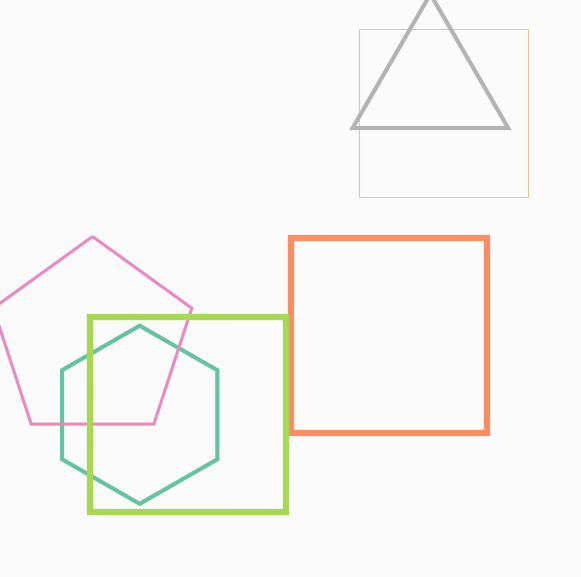[{"shape": "hexagon", "thickness": 2, "radius": 0.77, "center": [0.24, 0.281]}, {"shape": "square", "thickness": 3, "radius": 0.84, "center": [0.669, 0.417]}, {"shape": "pentagon", "thickness": 1.5, "radius": 0.9, "center": [0.159, 0.41]}, {"shape": "square", "thickness": 3, "radius": 0.84, "center": [0.324, 0.281]}, {"shape": "square", "thickness": 0.5, "radius": 0.73, "center": [0.763, 0.803]}, {"shape": "triangle", "thickness": 2, "radius": 0.77, "center": [0.74, 0.855]}]